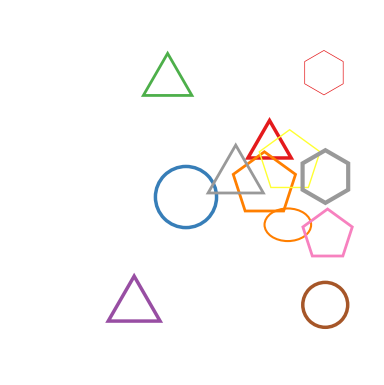[{"shape": "triangle", "thickness": 2.5, "radius": 0.32, "center": [0.7, 0.622]}, {"shape": "hexagon", "thickness": 0.5, "radius": 0.29, "center": [0.841, 0.811]}, {"shape": "circle", "thickness": 2.5, "radius": 0.4, "center": [0.483, 0.488]}, {"shape": "triangle", "thickness": 2, "radius": 0.36, "center": [0.435, 0.789]}, {"shape": "triangle", "thickness": 2.5, "radius": 0.39, "center": [0.348, 0.205]}, {"shape": "pentagon", "thickness": 2, "radius": 0.43, "center": [0.687, 0.521]}, {"shape": "oval", "thickness": 1.5, "radius": 0.3, "center": [0.748, 0.416]}, {"shape": "pentagon", "thickness": 1, "radius": 0.41, "center": [0.752, 0.58]}, {"shape": "circle", "thickness": 2.5, "radius": 0.29, "center": [0.845, 0.208]}, {"shape": "pentagon", "thickness": 2, "radius": 0.34, "center": [0.851, 0.39]}, {"shape": "triangle", "thickness": 2, "radius": 0.41, "center": [0.612, 0.54]}, {"shape": "hexagon", "thickness": 3, "radius": 0.34, "center": [0.845, 0.541]}]